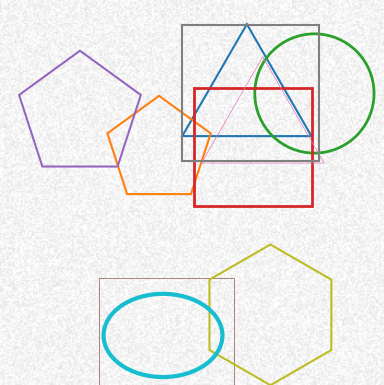[{"shape": "triangle", "thickness": 1.5, "radius": 0.97, "center": [0.641, 0.743]}, {"shape": "pentagon", "thickness": 1.5, "radius": 0.71, "center": [0.413, 0.61]}, {"shape": "circle", "thickness": 2, "radius": 0.77, "center": [0.817, 0.757]}, {"shape": "square", "thickness": 2, "radius": 0.77, "center": [0.657, 0.618]}, {"shape": "pentagon", "thickness": 1.5, "radius": 0.83, "center": [0.208, 0.702]}, {"shape": "square", "thickness": 0.5, "radius": 0.88, "center": [0.433, 0.103]}, {"shape": "triangle", "thickness": 0.5, "radius": 0.92, "center": [0.682, 0.668]}, {"shape": "square", "thickness": 1.5, "radius": 0.89, "center": [0.65, 0.758]}, {"shape": "hexagon", "thickness": 1.5, "radius": 0.91, "center": [0.702, 0.182]}, {"shape": "oval", "thickness": 3, "radius": 0.77, "center": [0.423, 0.129]}]